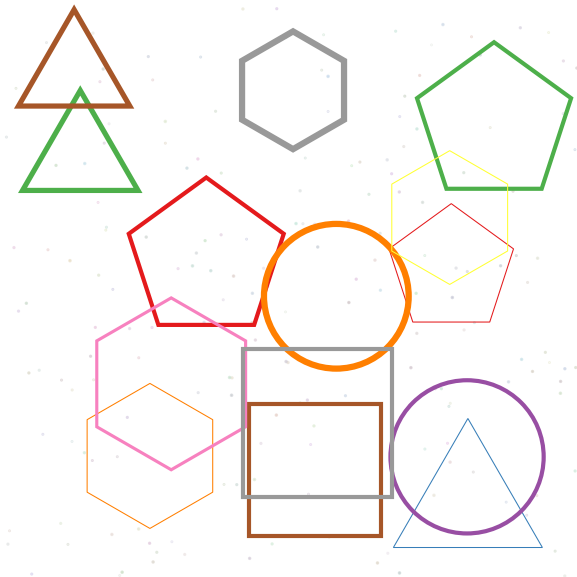[{"shape": "pentagon", "thickness": 2, "radius": 0.71, "center": [0.357, 0.551]}, {"shape": "pentagon", "thickness": 0.5, "radius": 0.57, "center": [0.781, 0.533]}, {"shape": "triangle", "thickness": 0.5, "radius": 0.74, "center": [0.81, 0.126]}, {"shape": "pentagon", "thickness": 2, "radius": 0.7, "center": [0.855, 0.786]}, {"shape": "triangle", "thickness": 2.5, "radius": 0.58, "center": [0.139, 0.727]}, {"shape": "circle", "thickness": 2, "radius": 0.66, "center": [0.809, 0.208]}, {"shape": "hexagon", "thickness": 0.5, "radius": 0.63, "center": [0.26, 0.21]}, {"shape": "circle", "thickness": 3, "radius": 0.63, "center": [0.582, 0.486]}, {"shape": "hexagon", "thickness": 0.5, "radius": 0.58, "center": [0.779, 0.622]}, {"shape": "square", "thickness": 2, "radius": 0.57, "center": [0.546, 0.185]}, {"shape": "triangle", "thickness": 2.5, "radius": 0.56, "center": [0.128, 0.871]}, {"shape": "hexagon", "thickness": 1.5, "radius": 0.74, "center": [0.296, 0.334]}, {"shape": "square", "thickness": 2, "radius": 0.64, "center": [0.549, 0.267]}, {"shape": "hexagon", "thickness": 3, "radius": 0.51, "center": [0.507, 0.843]}]